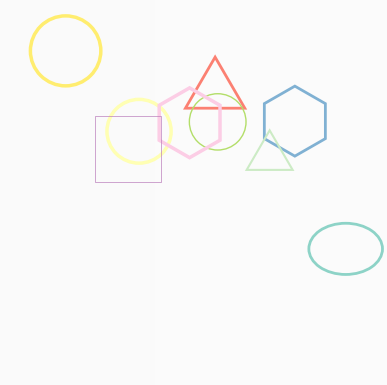[{"shape": "oval", "thickness": 2, "radius": 0.47, "center": [0.892, 0.354]}, {"shape": "circle", "thickness": 2.5, "radius": 0.41, "center": [0.359, 0.659]}, {"shape": "triangle", "thickness": 2, "radius": 0.44, "center": [0.555, 0.763]}, {"shape": "hexagon", "thickness": 2, "radius": 0.45, "center": [0.761, 0.685]}, {"shape": "circle", "thickness": 1, "radius": 0.37, "center": [0.562, 0.683]}, {"shape": "hexagon", "thickness": 2.5, "radius": 0.45, "center": [0.489, 0.681]}, {"shape": "square", "thickness": 0.5, "radius": 0.43, "center": [0.33, 0.613]}, {"shape": "triangle", "thickness": 1.5, "radius": 0.34, "center": [0.696, 0.593]}, {"shape": "circle", "thickness": 2.5, "radius": 0.45, "center": [0.169, 0.868]}]